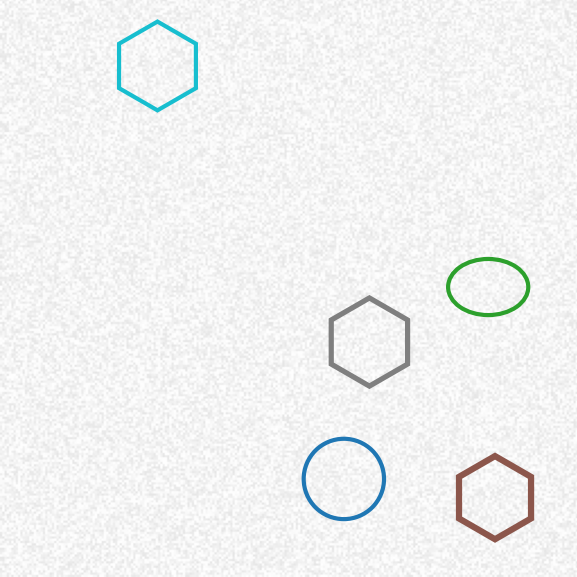[{"shape": "circle", "thickness": 2, "radius": 0.35, "center": [0.595, 0.17]}, {"shape": "oval", "thickness": 2, "radius": 0.35, "center": [0.845, 0.502]}, {"shape": "hexagon", "thickness": 3, "radius": 0.36, "center": [0.857, 0.137]}, {"shape": "hexagon", "thickness": 2.5, "radius": 0.38, "center": [0.64, 0.407]}, {"shape": "hexagon", "thickness": 2, "radius": 0.38, "center": [0.273, 0.885]}]